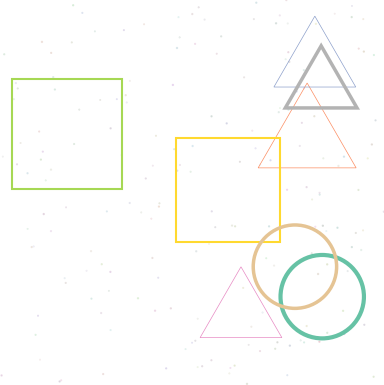[{"shape": "circle", "thickness": 3, "radius": 0.54, "center": [0.837, 0.229]}, {"shape": "triangle", "thickness": 0.5, "radius": 0.73, "center": [0.798, 0.637]}, {"shape": "triangle", "thickness": 0.5, "radius": 0.61, "center": [0.818, 0.835]}, {"shape": "triangle", "thickness": 0.5, "radius": 0.61, "center": [0.626, 0.184]}, {"shape": "square", "thickness": 1.5, "radius": 0.72, "center": [0.175, 0.653]}, {"shape": "square", "thickness": 1.5, "radius": 0.68, "center": [0.591, 0.506]}, {"shape": "circle", "thickness": 2.5, "radius": 0.54, "center": [0.766, 0.307]}, {"shape": "triangle", "thickness": 2.5, "radius": 0.54, "center": [0.834, 0.773]}]